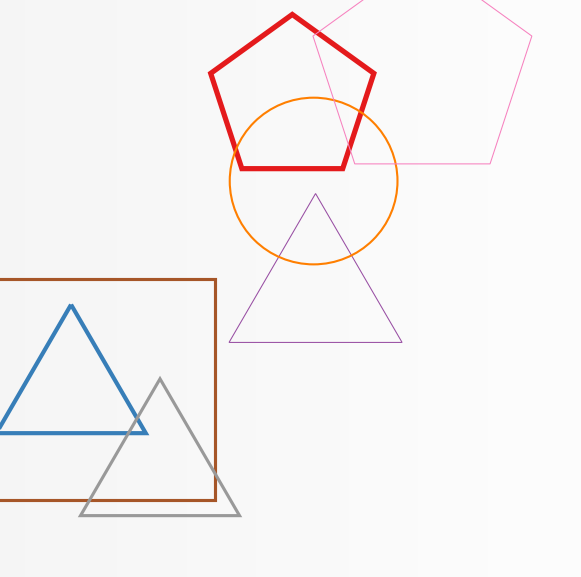[{"shape": "pentagon", "thickness": 2.5, "radius": 0.74, "center": [0.503, 0.826]}, {"shape": "triangle", "thickness": 2, "radius": 0.74, "center": [0.122, 0.323]}, {"shape": "triangle", "thickness": 0.5, "radius": 0.86, "center": [0.543, 0.492]}, {"shape": "circle", "thickness": 1, "radius": 0.72, "center": [0.54, 0.686]}, {"shape": "square", "thickness": 1.5, "radius": 0.96, "center": [0.179, 0.325]}, {"shape": "pentagon", "thickness": 0.5, "radius": 0.99, "center": [0.727, 0.876]}, {"shape": "triangle", "thickness": 1.5, "radius": 0.79, "center": [0.275, 0.185]}]